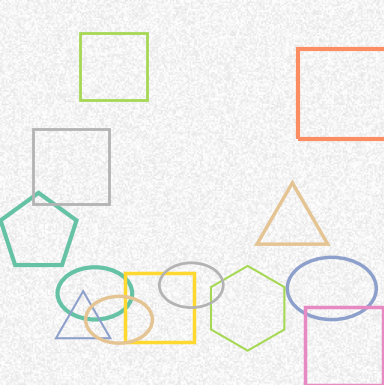[{"shape": "pentagon", "thickness": 3, "radius": 0.52, "center": [0.1, 0.395]}, {"shape": "oval", "thickness": 3, "radius": 0.48, "center": [0.246, 0.238]}, {"shape": "square", "thickness": 3, "radius": 0.58, "center": [0.89, 0.756]}, {"shape": "oval", "thickness": 2.5, "radius": 0.58, "center": [0.862, 0.251]}, {"shape": "triangle", "thickness": 1.5, "radius": 0.41, "center": [0.216, 0.162]}, {"shape": "square", "thickness": 2.5, "radius": 0.51, "center": [0.894, 0.102]}, {"shape": "hexagon", "thickness": 1.5, "radius": 0.55, "center": [0.643, 0.199]}, {"shape": "square", "thickness": 2, "radius": 0.43, "center": [0.295, 0.827]}, {"shape": "square", "thickness": 2.5, "radius": 0.45, "center": [0.414, 0.202]}, {"shape": "triangle", "thickness": 2.5, "radius": 0.53, "center": [0.759, 0.419]}, {"shape": "oval", "thickness": 2.5, "radius": 0.43, "center": [0.309, 0.169]}, {"shape": "oval", "thickness": 2, "radius": 0.42, "center": [0.497, 0.259]}, {"shape": "square", "thickness": 2, "radius": 0.49, "center": [0.184, 0.568]}]